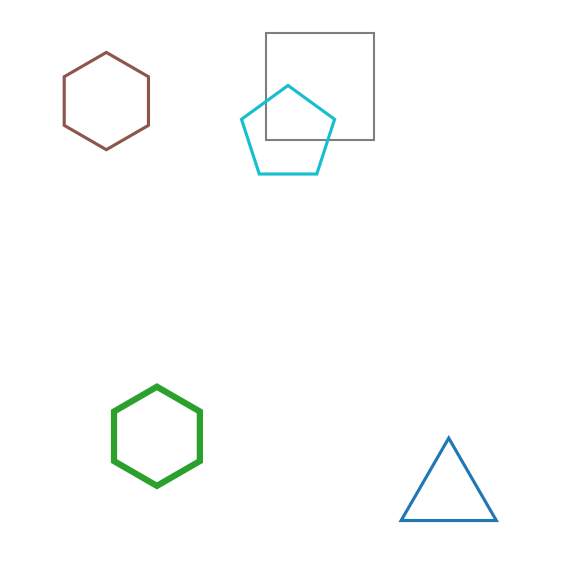[{"shape": "triangle", "thickness": 1.5, "radius": 0.48, "center": [0.777, 0.145]}, {"shape": "hexagon", "thickness": 3, "radius": 0.43, "center": [0.272, 0.244]}, {"shape": "hexagon", "thickness": 1.5, "radius": 0.42, "center": [0.184, 0.824]}, {"shape": "square", "thickness": 1, "radius": 0.47, "center": [0.554, 0.849]}, {"shape": "pentagon", "thickness": 1.5, "radius": 0.42, "center": [0.499, 0.766]}]